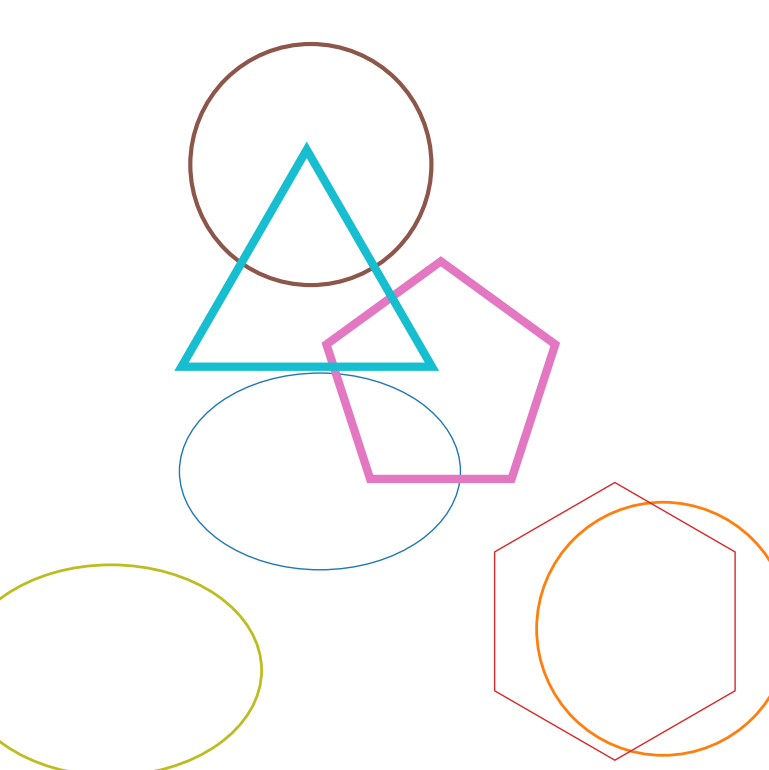[{"shape": "oval", "thickness": 0.5, "radius": 0.91, "center": [0.416, 0.388]}, {"shape": "circle", "thickness": 1, "radius": 0.82, "center": [0.861, 0.183]}, {"shape": "hexagon", "thickness": 0.5, "radius": 0.9, "center": [0.799, 0.193]}, {"shape": "circle", "thickness": 1.5, "radius": 0.78, "center": [0.404, 0.786]}, {"shape": "pentagon", "thickness": 3, "radius": 0.78, "center": [0.573, 0.504]}, {"shape": "oval", "thickness": 1, "radius": 0.98, "center": [0.144, 0.129]}, {"shape": "triangle", "thickness": 3, "radius": 0.94, "center": [0.398, 0.618]}]